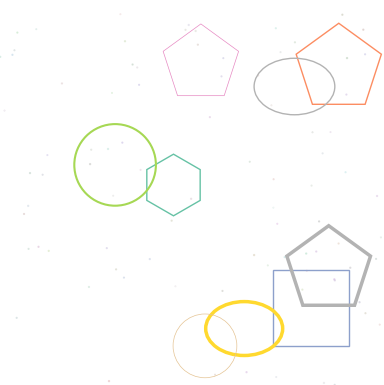[{"shape": "hexagon", "thickness": 1, "radius": 0.4, "center": [0.451, 0.519]}, {"shape": "pentagon", "thickness": 1, "radius": 0.58, "center": [0.88, 0.823]}, {"shape": "square", "thickness": 1, "radius": 0.49, "center": [0.808, 0.2]}, {"shape": "pentagon", "thickness": 0.5, "radius": 0.52, "center": [0.522, 0.835]}, {"shape": "circle", "thickness": 1.5, "radius": 0.53, "center": [0.299, 0.572]}, {"shape": "oval", "thickness": 2.5, "radius": 0.5, "center": [0.634, 0.147]}, {"shape": "circle", "thickness": 0.5, "radius": 0.41, "center": [0.532, 0.102]}, {"shape": "oval", "thickness": 1, "radius": 0.52, "center": [0.765, 0.775]}, {"shape": "pentagon", "thickness": 2.5, "radius": 0.57, "center": [0.854, 0.299]}]